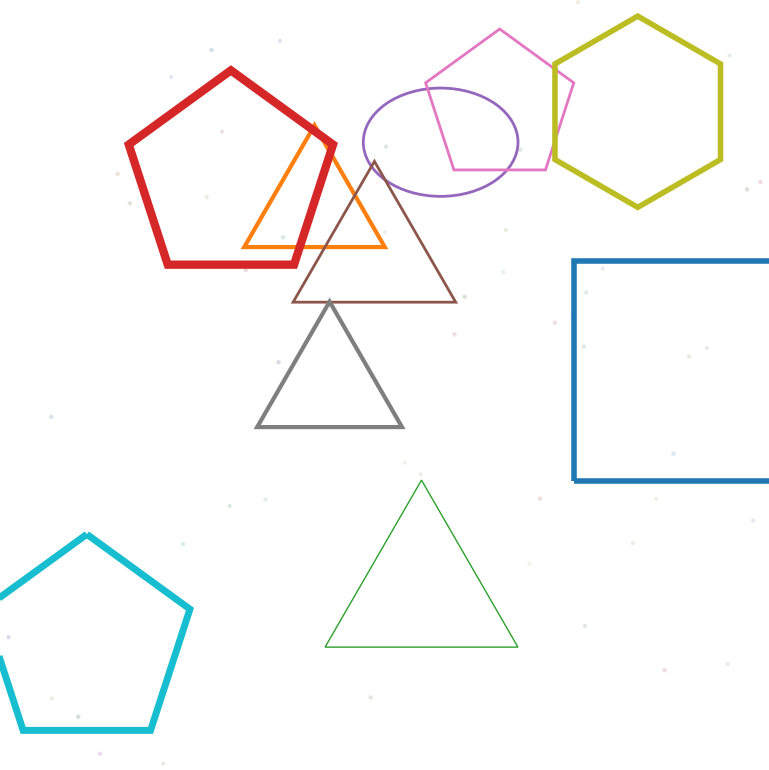[{"shape": "square", "thickness": 2, "radius": 0.71, "center": [0.889, 0.518]}, {"shape": "triangle", "thickness": 1.5, "radius": 0.53, "center": [0.408, 0.732]}, {"shape": "triangle", "thickness": 0.5, "radius": 0.72, "center": [0.547, 0.232]}, {"shape": "pentagon", "thickness": 3, "radius": 0.7, "center": [0.3, 0.769]}, {"shape": "oval", "thickness": 1, "radius": 0.5, "center": [0.572, 0.815]}, {"shape": "triangle", "thickness": 1, "radius": 0.61, "center": [0.486, 0.669]}, {"shape": "pentagon", "thickness": 1, "radius": 0.51, "center": [0.649, 0.861]}, {"shape": "triangle", "thickness": 1.5, "radius": 0.54, "center": [0.428, 0.5]}, {"shape": "hexagon", "thickness": 2, "radius": 0.62, "center": [0.828, 0.855]}, {"shape": "pentagon", "thickness": 2.5, "radius": 0.7, "center": [0.113, 0.165]}]